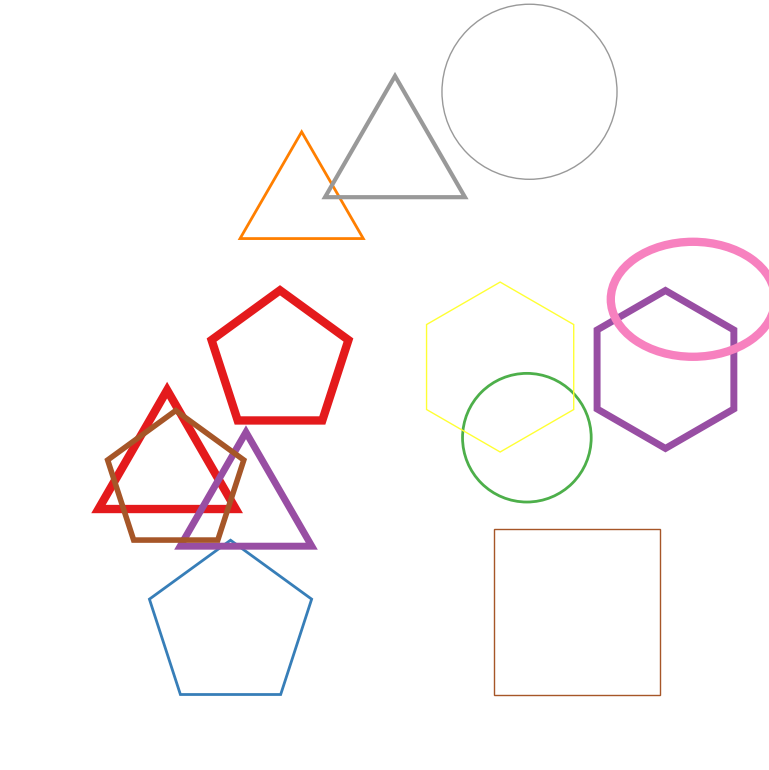[{"shape": "triangle", "thickness": 3, "radius": 0.51, "center": [0.217, 0.39]}, {"shape": "pentagon", "thickness": 3, "radius": 0.47, "center": [0.364, 0.53]}, {"shape": "pentagon", "thickness": 1, "radius": 0.55, "center": [0.299, 0.188]}, {"shape": "circle", "thickness": 1, "radius": 0.42, "center": [0.684, 0.432]}, {"shape": "triangle", "thickness": 2.5, "radius": 0.49, "center": [0.319, 0.34]}, {"shape": "hexagon", "thickness": 2.5, "radius": 0.51, "center": [0.864, 0.52]}, {"shape": "triangle", "thickness": 1, "radius": 0.46, "center": [0.392, 0.736]}, {"shape": "hexagon", "thickness": 0.5, "radius": 0.55, "center": [0.65, 0.523]}, {"shape": "square", "thickness": 0.5, "radius": 0.54, "center": [0.75, 0.205]}, {"shape": "pentagon", "thickness": 2, "radius": 0.46, "center": [0.228, 0.374]}, {"shape": "oval", "thickness": 3, "radius": 0.53, "center": [0.9, 0.611]}, {"shape": "triangle", "thickness": 1.5, "radius": 0.52, "center": [0.513, 0.796]}, {"shape": "circle", "thickness": 0.5, "radius": 0.57, "center": [0.688, 0.881]}]